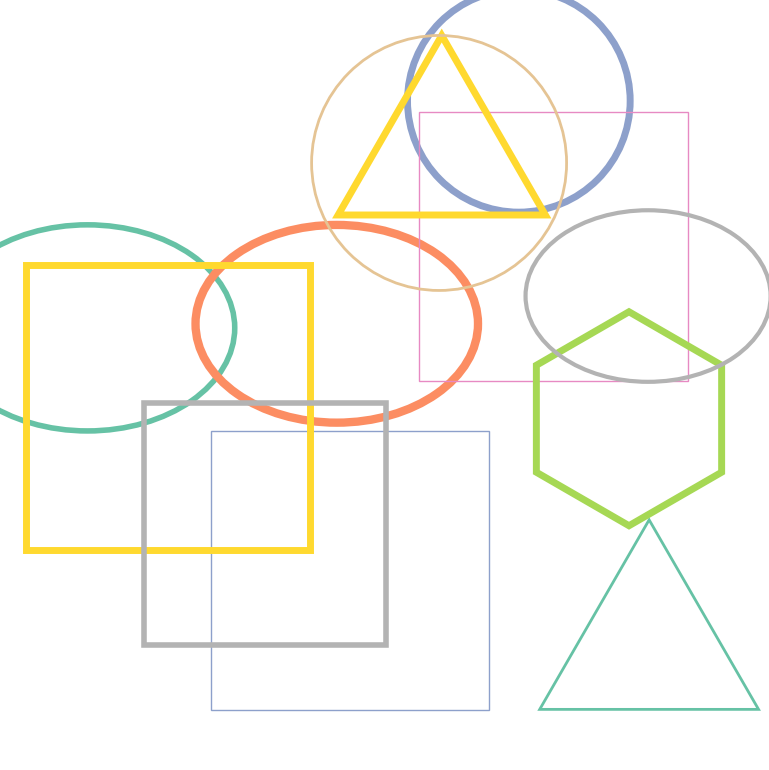[{"shape": "oval", "thickness": 2, "radius": 0.96, "center": [0.114, 0.574]}, {"shape": "triangle", "thickness": 1, "radius": 0.82, "center": [0.843, 0.161]}, {"shape": "oval", "thickness": 3, "radius": 0.92, "center": [0.437, 0.579]}, {"shape": "square", "thickness": 0.5, "radius": 0.9, "center": [0.454, 0.259]}, {"shape": "circle", "thickness": 2.5, "radius": 0.72, "center": [0.674, 0.869]}, {"shape": "square", "thickness": 0.5, "radius": 0.87, "center": [0.719, 0.68]}, {"shape": "hexagon", "thickness": 2.5, "radius": 0.69, "center": [0.817, 0.456]}, {"shape": "square", "thickness": 2.5, "radius": 0.92, "center": [0.218, 0.471]}, {"shape": "triangle", "thickness": 2.5, "radius": 0.78, "center": [0.574, 0.798]}, {"shape": "circle", "thickness": 1, "radius": 0.83, "center": [0.57, 0.788]}, {"shape": "square", "thickness": 2, "radius": 0.79, "center": [0.344, 0.32]}, {"shape": "oval", "thickness": 1.5, "radius": 0.8, "center": [0.842, 0.616]}]